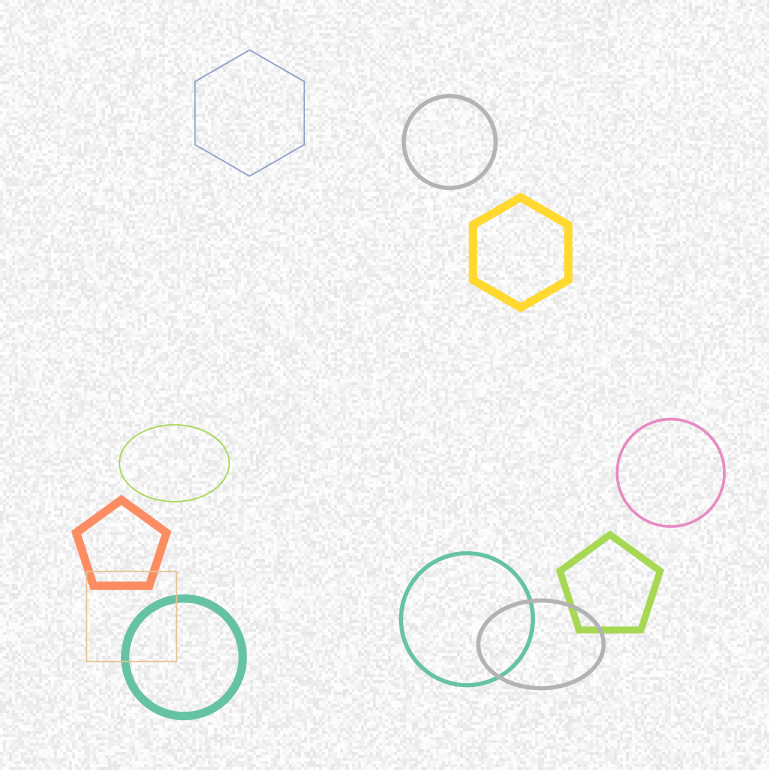[{"shape": "circle", "thickness": 1.5, "radius": 0.43, "center": [0.606, 0.196]}, {"shape": "circle", "thickness": 3, "radius": 0.38, "center": [0.239, 0.146]}, {"shape": "pentagon", "thickness": 3, "radius": 0.31, "center": [0.158, 0.289]}, {"shape": "hexagon", "thickness": 0.5, "radius": 0.41, "center": [0.324, 0.853]}, {"shape": "circle", "thickness": 1, "radius": 0.35, "center": [0.871, 0.386]}, {"shape": "oval", "thickness": 0.5, "radius": 0.36, "center": [0.226, 0.398]}, {"shape": "pentagon", "thickness": 2.5, "radius": 0.34, "center": [0.792, 0.237]}, {"shape": "hexagon", "thickness": 3, "radius": 0.36, "center": [0.676, 0.672]}, {"shape": "square", "thickness": 0.5, "radius": 0.29, "center": [0.17, 0.2]}, {"shape": "oval", "thickness": 1.5, "radius": 0.41, "center": [0.703, 0.163]}, {"shape": "circle", "thickness": 1.5, "radius": 0.3, "center": [0.584, 0.816]}]